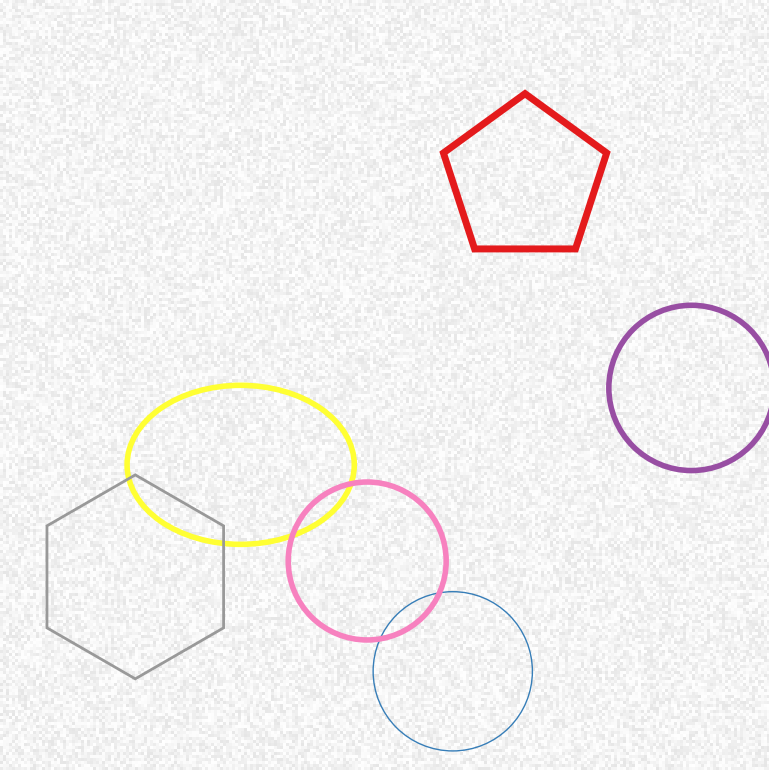[{"shape": "pentagon", "thickness": 2.5, "radius": 0.56, "center": [0.682, 0.767]}, {"shape": "circle", "thickness": 0.5, "radius": 0.52, "center": [0.588, 0.128]}, {"shape": "circle", "thickness": 2, "radius": 0.54, "center": [0.898, 0.496]}, {"shape": "oval", "thickness": 2, "radius": 0.74, "center": [0.313, 0.396]}, {"shape": "circle", "thickness": 2, "radius": 0.51, "center": [0.477, 0.271]}, {"shape": "hexagon", "thickness": 1, "radius": 0.66, "center": [0.176, 0.251]}]